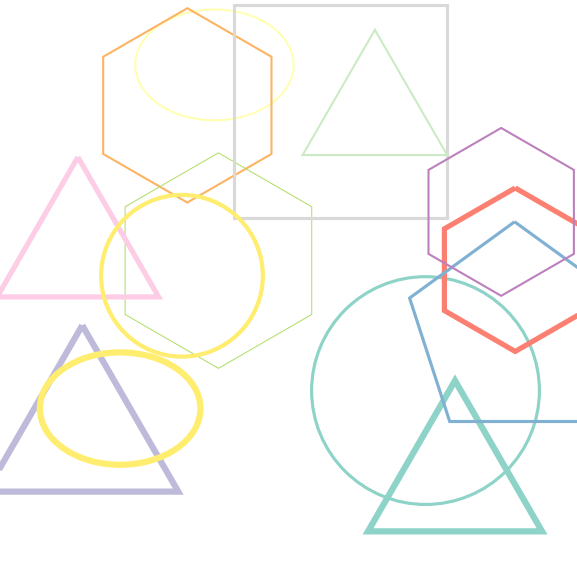[{"shape": "triangle", "thickness": 3, "radius": 0.87, "center": [0.788, 0.166]}, {"shape": "circle", "thickness": 1.5, "radius": 0.99, "center": [0.737, 0.323]}, {"shape": "oval", "thickness": 1, "radius": 0.69, "center": [0.371, 0.887]}, {"shape": "triangle", "thickness": 3, "radius": 0.96, "center": [0.142, 0.244]}, {"shape": "hexagon", "thickness": 2.5, "radius": 0.71, "center": [0.892, 0.532]}, {"shape": "pentagon", "thickness": 1.5, "radius": 0.96, "center": [0.891, 0.424]}, {"shape": "hexagon", "thickness": 1, "radius": 0.84, "center": [0.324, 0.817]}, {"shape": "hexagon", "thickness": 0.5, "radius": 0.93, "center": [0.378, 0.548]}, {"shape": "triangle", "thickness": 2.5, "radius": 0.81, "center": [0.135, 0.566]}, {"shape": "square", "thickness": 1.5, "radius": 0.92, "center": [0.589, 0.806]}, {"shape": "hexagon", "thickness": 1, "radius": 0.73, "center": [0.868, 0.632]}, {"shape": "triangle", "thickness": 1, "radius": 0.72, "center": [0.649, 0.803]}, {"shape": "circle", "thickness": 2, "radius": 0.7, "center": [0.315, 0.522]}, {"shape": "oval", "thickness": 3, "radius": 0.7, "center": [0.208, 0.292]}]